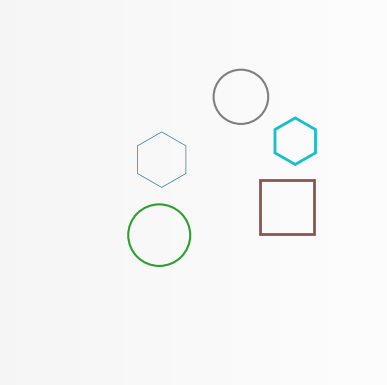[{"shape": "hexagon", "thickness": 0.5, "radius": 0.36, "center": [0.417, 0.585]}, {"shape": "circle", "thickness": 1.5, "radius": 0.4, "center": [0.411, 0.389]}, {"shape": "square", "thickness": 2, "radius": 0.35, "center": [0.741, 0.463]}, {"shape": "circle", "thickness": 1.5, "radius": 0.35, "center": [0.622, 0.749]}, {"shape": "hexagon", "thickness": 2, "radius": 0.3, "center": [0.762, 0.633]}]